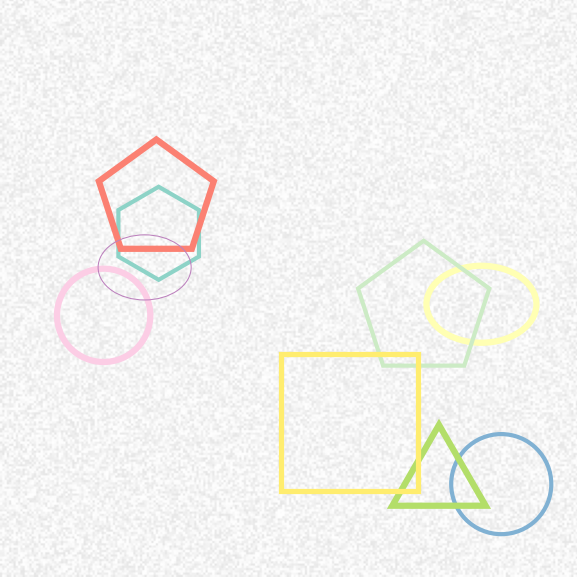[{"shape": "hexagon", "thickness": 2, "radius": 0.4, "center": [0.275, 0.595]}, {"shape": "oval", "thickness": 3, "radius": 0.48, "center": [0.834, 0.472]}, {"shape": "pentagon", "thickness": 3, "radius": 0.52, "center": [0.271, 0.653]}, {"shape": "circle", "thickness": 2, "radius": 0.43, "center": [0.868, 0.161]}, {"shape": "triangle", "thickness": 3, "radius": 0.47, "center": [0.76, 0.17]}, {"shape": "circle", "thickness": 3, "radius": 0.4, "center": [0.179, 0.453]}, {"shape": "oval", "thickness": 0.5, "radius": 0.4, "center": [0.25, 0.536]}, {"shape": "pentagon", "thickness": 2, "radius": 0.6, "center": [0.734, 0.463]}, {"shape": "square", "thickness": 2.5, "radius": 0.59, "center": [0.605, 0.268]}]